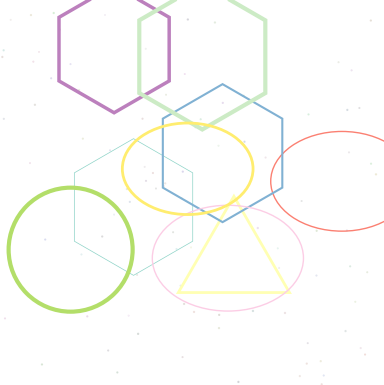[{"shape": "hexagon", "thickness": 0.5, "radius": 0.89, "center": [0.347, 0.462]}, {"shape": "triangle", "thickness": 2, "radius": 0.83, "center": [0.608, 0.323]}, {"shape": "oval", "thickness": 1, "radius": 0.92, "center": [0.888, 0.529]}, {"shape": "hexagon", "thickness": 1.5, "radius": 0.9, "center": [0.578, 0.602]}, {"shape": "circle", "thickness": 3, "radius": 0.81, "center": [0.183, 0.352]}, {"shape": "oval", "thickness": 1, "radius": 0.98, "center": [0.592, 0.329]}, {"shape": "hexagon", "thickness": 2.5, "radius": 0.83, "center": [0.296, 0.872]}, {"shape": "hexagon", "thickness": 3, "radius": 0.95, "center": [0.525, 0.853]}, {"shape": "oval", "thickness": 2, "radius": 0.85, "center": [0.488, 0.562]}]